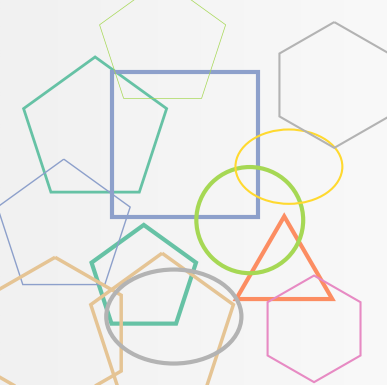[{"shape": "pentagon", "thickness": 2, "radius": 0.97, "center": [0.245, 0.658]}, {"shape": "pentagon", "thickness": 3, "radius": 0.71, "center": [0.371, 0.274]}, {"shape": "triangle", "thickness": 3, "radius": 0.72, "center": [0.733, 0.295]}, {"shape": "pentagon", "thickness": 1, "radius": 0.9, "center": [0.165, 0.407]}, {"shape": "square", "thickness": 3, "radius": 0.94, "center": [0.477, 0.625]}, {"shape": "hexagon", "thickness": 1.5, "radius": 0.69, "center": [0.81, 0.146]}, {"shape": "circle", "thickness": 3, "radius": 0.69, "center": [0.645, 0.428]}, {"shape": "pentagon", "thickness": 0.5, "radius": 0.86, "center": [0.42, 0.883]}, {"shape": "oval", "thickness": 1.5, "radius": 0.69, "center": [0.746, 0.567]}, {"shape": "pentagon", "thickness": 2.5, "radius": 0.97, "center": [0.418, 0.149]}, {"shape": "hexagon", "thickness": 2.5, "radius": 0.98, "center": [0.142, 0.135]}, {"shape": "oval", "thickness": 3, "radius": 0.87, "center": [0.449, 0.178]}, {"shape": "hexagon", "thickness": 1.5, "radius": 0.82, "center": [0.863, 0.779]}]